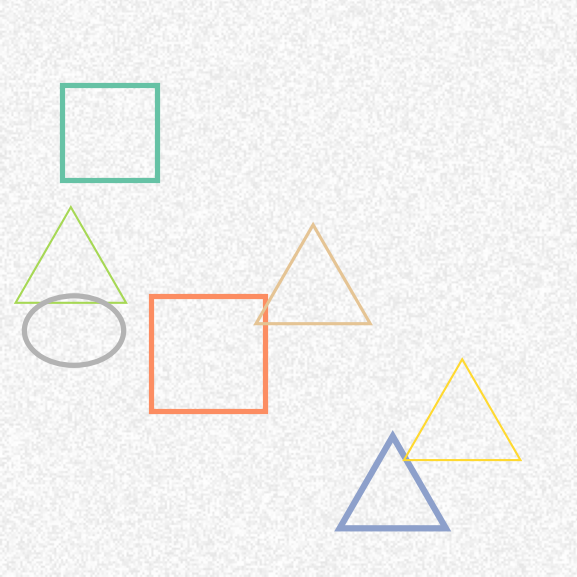[{"shape": "square", "thickness": 2.5, "radius": 0.41, "center": [0.189, 0.769]}, {"shape": "square", "thickness": 2.5, "radius": 0.5, "center": [0.36, 0.387]}, {"shape": "triangle", "thickness": 3, "radius": 0.53, "center": [0.68, 0.137]}, {"shape": "triangle", "thickness": 1, "radius": 0.55, "center": [0.123, 0.53]}, {"shape": "triangle", "thickness": 1, "radius": 0.58, "center": [0.8, 0.261]}, {"shape": "triangle", "thickness": 1.5, "radius": 0.57, "center": [0.542, 0.496]}, {"shape": "oval", "thickness": 2.5, "radius": 0.43, "center": [0.128, 0.427]}]